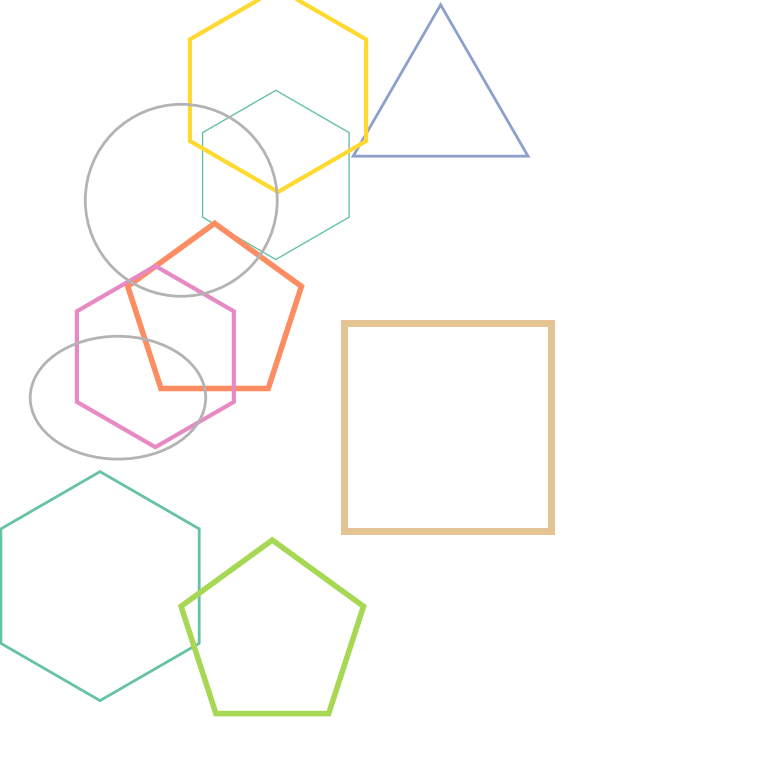[{"shape": "hexagon", "thickness": 1, "radius": 0.74, "center": [0.13, 0.239]}, {"shape": "hexagon", "thickness": 0.5, "radius": 0.55, "center": [0.358, 0.773]}, {"shape": "pentagon", "thickness": 2, "radius": 0.59, "center": [0.279, 0.591]}, {"shape": "triangle", "thickness": 1, "radius": 0.66, "center": [0.572, 0.863]}, {"shape": "hexagon", "thickness": 1.5, "radius": 0.59, "center": [0.202, 0.537]}, {"shape": "pentagon", "thickness": 2, "radius": 0.62, "center": [0.354, 0.174]}, {"shape": "hexagon", "thickness": 1.5, "radius": 0.66, "center": [0.361, 0.883]}, {"shape": "square", "thickness": 2.5, "radius": 0.67, "center": [0.581, 0.445]}, {"shape": "oval", "thickness": 1, "radius": 0.57, "center": [0.153, 0.484]}, {"shape": "circle", "thickness": 1, "radius": 0.62, "center": [0.235, 0.74]}]